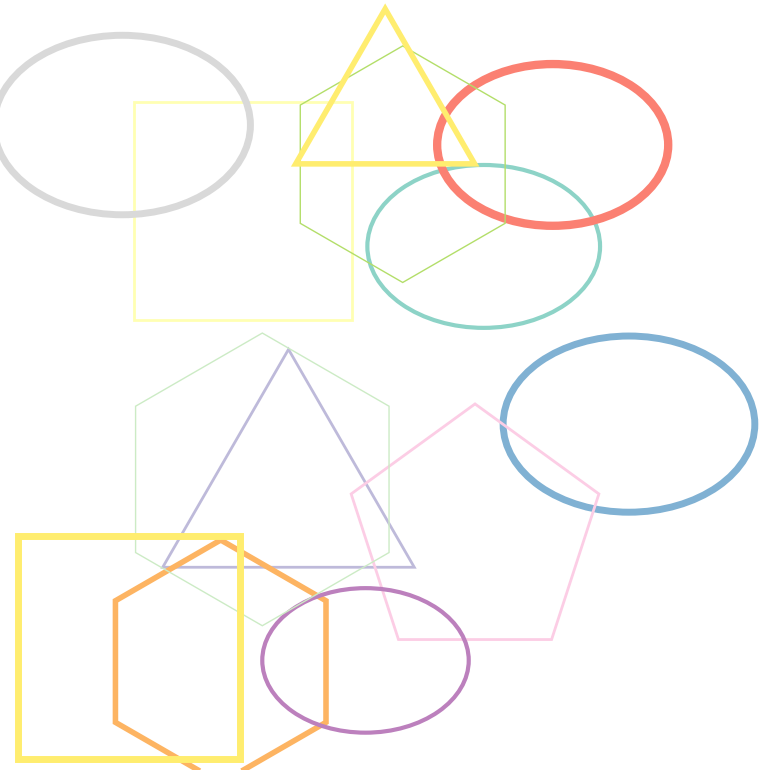[{"shape": "oval", "thickness": 1.5, "radius": 0.76, "center": [0.628, 0.68]}, {"shape": "square", "thickness": 1, "radius": 0.71, "center": [0.315, 0.726]}, {"shape": "triangle", "thickness": 1, "radius": 0.94, "center": [0.375, 0.358]}, {"shape": "oval", "thickness": 3, "radius": 0.75, "center": [0.718, 0.812]}, {"shape": "oval", "thickness": 2.5, "radius": 0.82, "center": [0.817, 0.449]}, {"shape": "hexagon", "thickness": 2, "radius": 0.79, "center": [0.287, 0.141]}, {"shape": "hexagon", "thickness": 0.5, "radius": 0.77, "center": [0.523, 0.787]}, {"shape": "pentagon", "thickness": 1, "radius": 0.85, "center": [0.617, 0.306]}, {"shape": "oval", "thickness": 2.5, "radius": 0.83, "center": [0.159, 0.838]}, {"shape": "oval", "thickness": 1.5, "radius": 0.67, "center": [0.475, 0.142]}, {"shape": "hexagon", "thickness": 0.5, "radius": 0.95, "center": [0.341, 0.377]}, {"shape": "square", "thickness": 2.5, "radius": 0.72, "center": [0.168, 0.159]}, {"shape": "triangle", "thickness": 2, "radius": 0.67, "center": [0.5, 0.854]}]